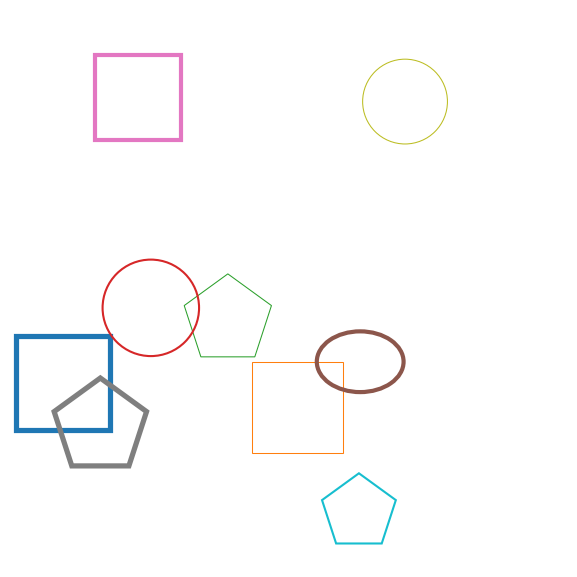[{"shape": "square", "thickness": 2.5, "radius": 0.41, "center": [0.11, 0.335]}, {"shape": "square", "thickness": 0.5, "radius": 0.39, "center": [0.515, 0.294]}, {"shape": "pentagon", "thickness": 0.5, "radius": 0.4, "center": [0.395, 0.445]}, {"shape": "circle", "thickness": 1, "radius": 0.42, "center": [0.261, 0.466]}, {"shape": "oval", "thickness": 2, "radius": 0.38, "center": [0.624, 0.373]}, {"shape": "square", "thickness": 2, "radius": 0.37, "center": [0.239, 0.831]}, {"shape": "pentagon", "thickness": 2.5, "radius": 0.42, "center": [0.174, 0.26]}, {"shape": "circle", "thickness": 0.5, "radius": 0.37, "center": [0.701, 0.823]}, {"shape": "pentagon", "thickness": 1, "radius": 0.34, "center": [0.622, 0.112]}]